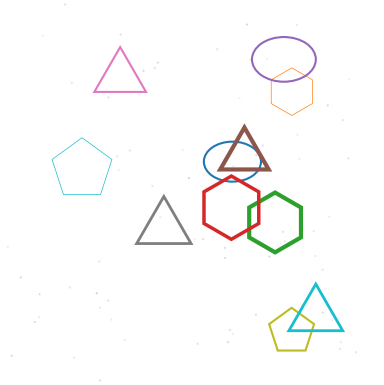[{"shape": "oval", "thickness": 1.5, "radius": 0.37, "center": [0.604, 0.58]}, {"shape": "hexagon", "thickness": 0.5, "radius": 0.31, "center": [0.758, 0.762]}, {"shape": "hexagon", "thickness": 3, "radius": 0.39, "center": [0.715, 0.422]}, {"shape": "hexagon", "thickness": 2.5, "radius": 0.41, "center": [0.601, 0.461]}, {"shape": "oval", "thickness": 1.5, "radius": 0.41, "center": [0.737, 0.846]}, {"shape": "triangle", "thickness": 3, "radius": 0.36, "center": [0.635, 0.596]}, {"shape": "triangle", "thickness": 1.5, "radius": 0.39, "center": [0.312, 0.8]}, {"shape": "triangle", "thickness": 2, "radius": 0.41, "center": [0.426, 0.408]}, {"shape": "pentagon", "thickness": 1.5, "radius": 0.31, "center": [0.757, 0.139]}, {"shape": "triangle", "thickness": 2, "radius": 0.4, "center": [0.82, 0.181]}, {"shape": "pentagon", "thickness": 0.5, "radius": 0.41, "center": [0.213, 0.561]}]